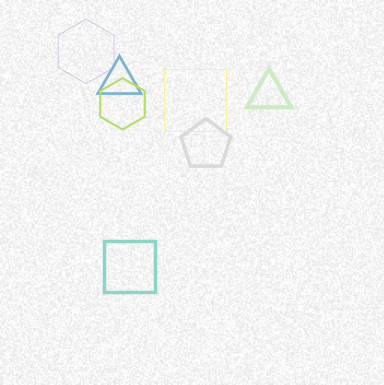[{"shape": "square", "thickness": 2.5, "radius": 0.33, "center": [0.336, 0.308]}, {"shape": "hexagon", "thickness": 0.5, "radius": 0.42, "center": [0.224, 0.867]}, {"shape": "triangle", "thickness": 2, "radius": 0.32, "center": [0.31, 0.789]}, {"shape": "hexagon", "thickness": 1.5, "radius": 0.33, "center": [0.318, 0.73]}, {"shape": "pentagon", "thickness": 2.5, "radius": 0.34, "center": [0.535, 0.624]}, {"shape": "triangle", "thickness": 3, "radius": 0.33, "center": [0.699, 0.755]}, {"shape": "square", "thickness": 0.5, "radius": 0.41, "center": [0.507, 0.74]}]